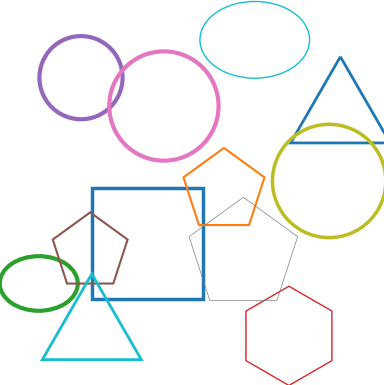[{"shape": "triangle", "thickness": 2, "radius": 0.75, "center": [0.884, 0.703]}, {"shape": "square", "thickness": 2.5, "radius": 0.72, "center": [0.382, 0.368]}, {"shape": "pentagon", "thickness": 1.5, "radius": 0.55, "center": [0.582, 0.505]}, {"shape": "oval", "thickness": 3, "radius": 0.51, "center": [0.101, 0.264]}, {"shape": "hexagon", "thickness": 1, "radius": 0.64, "center": [0.75, 0.128]}, {"shape": "circle", "thickness": 3, "radius": 0.54, "center": [0.21, 0.798]}, {"shape": "pentagon", "thickness": 1.5, "radius": 0.51, "center": [0.234, 0.346]}, {"shape": "circle", "thickness": 3, "radius": 0.71, "center": [0.426, 0.725]}, {"shape": "pentagon", "thickness": 0.5, "radius": 0.74, "center": [0.632, 0.339]}, {"shape": "circle", "thickness": 2.5, "radius": 0.74, "center": [0.855, 0.53]}, {"shape": "triangle", "thickness": 2, "radius": 0.74, "center": [0.238, 0.14]}, {"shape": "oval", "thickness": 1, "radius": 0.71, "center": [0.662, 0.897]}]